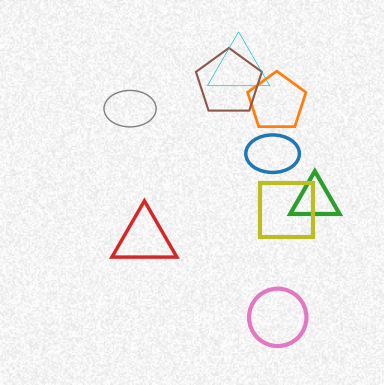[{"shape": "oval", "thickness": 2.5, "radius": 0.35, "center": [0.708, 0.601]}, {"shape": "pentagon", "thickness": 2, "radius": 0.4, "center": [0.719, 0.735]}, {"shape": "triangle", "thickness": 3, "radius": 0.37, "center": [0.818, 0.481]}, {"shape": "triangle", "thickness": 2.5, "radius": 0.49, "center": [0.375, 0.381]}, {"shape": "pentagon", "thickness": 1.5, "radius": 0.45, "center": [0.595, 0.785]}, {"shape": "circle", "thickness": 3, "radius": 0.37, "center": [0.721, 0.176]}, {"shape": "oval", "thickness": 1, "radius": 0.34, "center": [0.338, 0.718]}, {"shape": "square", "thickness": 3, "radius": 0.35, "center": [0.744, 0.455]}, {"shape": "triangle", "thickness": 0.5, "radius": 0.47, "center": [0.62, 0.824]}]